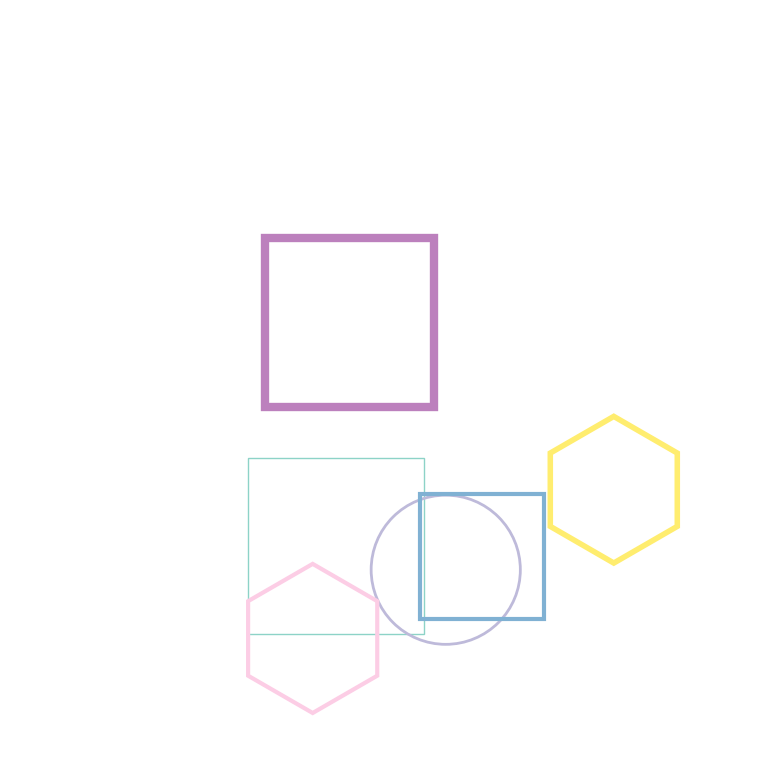[{"shape": "square", "thickness": 0.5, "radius": 0.57, "center": [0.436, 0.291]}, {"shape": "circle", "thickness": 1, "radius": 0.48, "center": [0.579, 0.26]}, {"shape": "square", "thickness": 1.5, "radius": 0.41, "center": [0.626, 0.278]}, {"shape": "hexagon", "thickness": 1.5, "radius": 0.48, "center": [0.406, 0.171]}, {"shape": "square", "thickness": 3, "radius": 0.55, "center": [0.454, 0.581]}, {"shape": "hexagon", "thickness": 2, "radius": 0.48, "center": [0.797, 0.364]}]